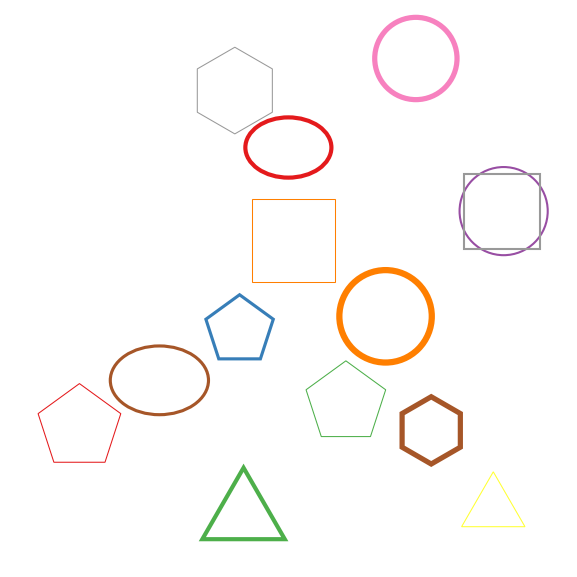[{"shape": "oval", "thickness": 2, "radius": 0.37, "center": [0.499, 0.744]}, {"shape": "pentagon", "thickness": 0.5, "radius": 0.38, "center": [0.138, 0.26]}, {"shape": "pentagon", "thickness": 1.5, "radius": 0.31, "center": [0.415, 0.427]}, {"shape": "pentagon", "thickness": 0.5, "radius": 0.36, "center": [0.599, 0.302]}, {"shape": "triangle", "thickness": 2, "radius": 0.41, "center": [0.422, 0.107]}, {"shape": "circle", "thickness": 1, "radius": 0.38, "center": [0.872, 0.634]}, {"shape": "square", "thickness": 0.5, "radius": 0.36, "center": [0.508, 0.583]}, {"shape": "circle", "thickness": 3, "radius": 0.4, "center": [0.668, 0.451]}, {"shape": "triangle", "thickness": 0.5, "radius": 0.32, "center": [0.854, 0.119]}, {"shape": "hexagon", "thickness": 2.5, "radius": 0.29, "center": [0.747, 0.254]}, {"shape": "oval", "thickness": 1.5, "radius": 0.43, "center": [0.276, 0.341]}, {"shape": "circle", "thickness": 2.5, "radius": 0.36, "center": [0.72, 0.898]}, {"shape": "hexagon", "thickness": 0.5, "radius": 0.38, "center": [0.407, 0.842]}, {"shape": "square", "thickness": 1, "radius": 0.33, "center": [0.869, 0.633]}]